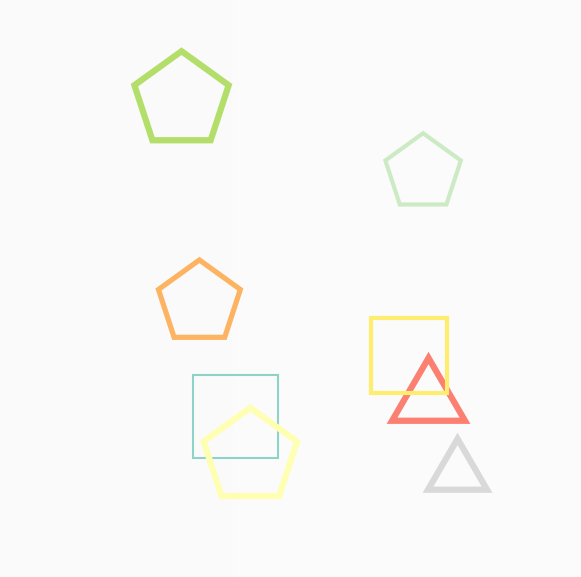[{"shape": "square", "thickness": 1, "radius": 0.36, "center": [0.405, 0.278]}, {"shape": "pentagon", "thickness": 3, "radius": 0.42, "center": [0.431, 0.209]}, {"shape": "triangle", "thickness": 3, "radius": 0.36, "center": [0.737, 0.307]}, {"shape": "pentagon", "thickness": 2.5, "radius": 0.37, "center": [0.343, 0.475]}, {"shape": "pentagon", "thickness": 3, "radius": 0.43, "center": [0.312, 0.825]}, {"shape": "triangle", "thickness": 3, "radius": 0.29, "center": [0.787, 0.181]}, {"shape": "pentagon", "thickness": 2, "radius": 0.34, "center": [0.728, 0.7]}, {"shape": "square", "thickness": 2, "radius": 0.33, "center": [0.704, 0.384]}]